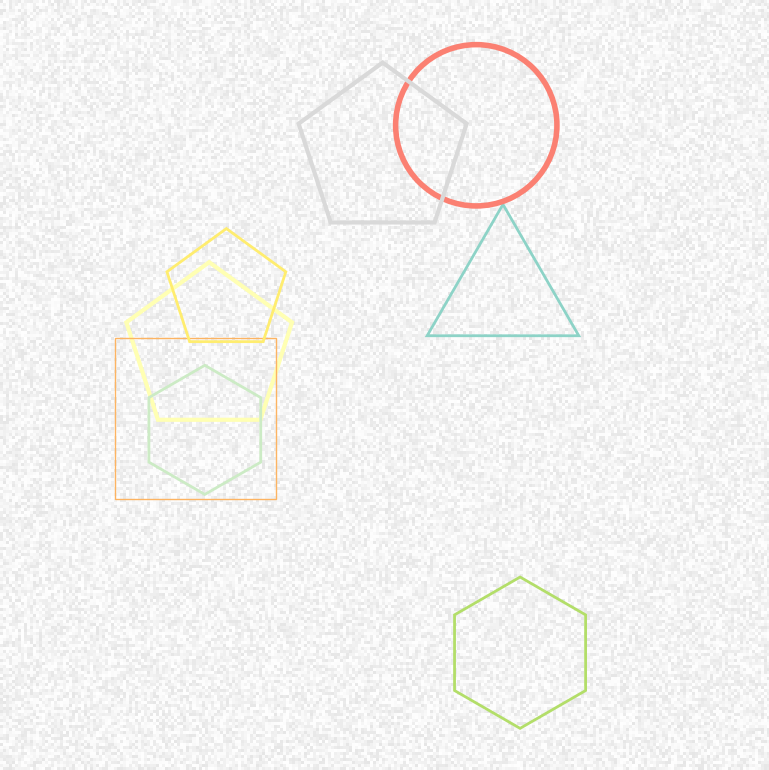[{"shape": "triangle", "thickness": 1, "radius": 0.57, "center": [0.653, 0.621]}, {"shape": "pentagon", "thickness": 1.5, "radius": 0.57, "center": [0.272, 0.546]}, {"shape": "circle", "thickness": 2, "radius": 0.52, "center": [0.619, 0.837]}, {"shape": "square", "thickness": 0.5, "radius": 0.52, "center": [0.254, 0.456]}, {"shape": "hexagon", "thickness": 1, "radius": 0.49, "center": [0.675, 0.152]}, {"shape": "pentagon", "thickness": 1.5, "radius": 0.57, "center": [0.497, 0.804]}, {"shape": "hexagon", "thickness": 1, "radius": 0.42, "center": [0.266, 0.442]}, {"shape": "pentagon", "thickness": 1, "radius": 0.41, "center": [0.294, 0.622]}]